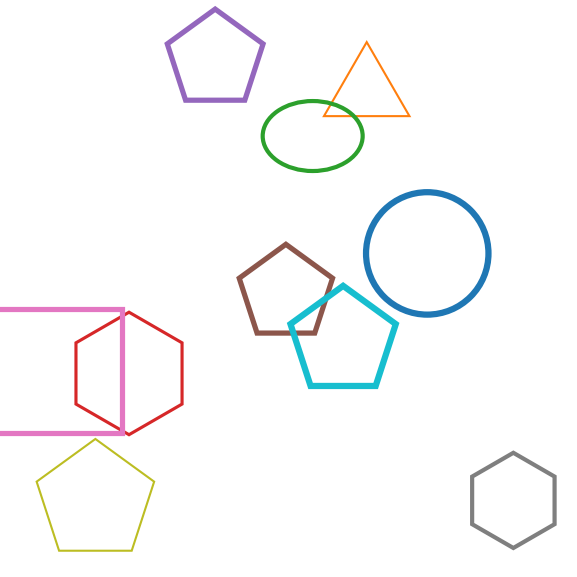[{"shape": "circle", "thickness": 3, "radius": 0.53, "center": [0.74, 0.56]}, {"shape": "triangle", "thickness": 1, "radius": 0.43, "center": [0.635, 0.841]}, {"shape": "oval", "thickness": 2, "radius": 0.43, "center": [0.541, 0.764]}, {"shape": "hexagon", "thickness": 1.5, "radius": 0.53, "center": [0.223, 0.352]}, {"shape": "pentagon", "thickness": 2.5, "radius": 0.44, "center": [0.373, 0.896]}, {"shape": "pentagon", "thickness": 2.5, "radius": 0.42, "center": [0.495, 0.491]}, {"shape": "square", "thickness": 2.5, "radius": 0.54, "center": [0.105, 0.357]}, {"shape": "hexagon", "thickness": 2, "radius": 0.41, "center": [0.889, 0.133]}, {"shape": "pentagon", "thickness": 1, "radius": 0.53, "center": [0.165, 0.132]}, {"shape": "pentagon", "thickness": 3, "radius": 0.48, "center": [0.594, 0.408]}]